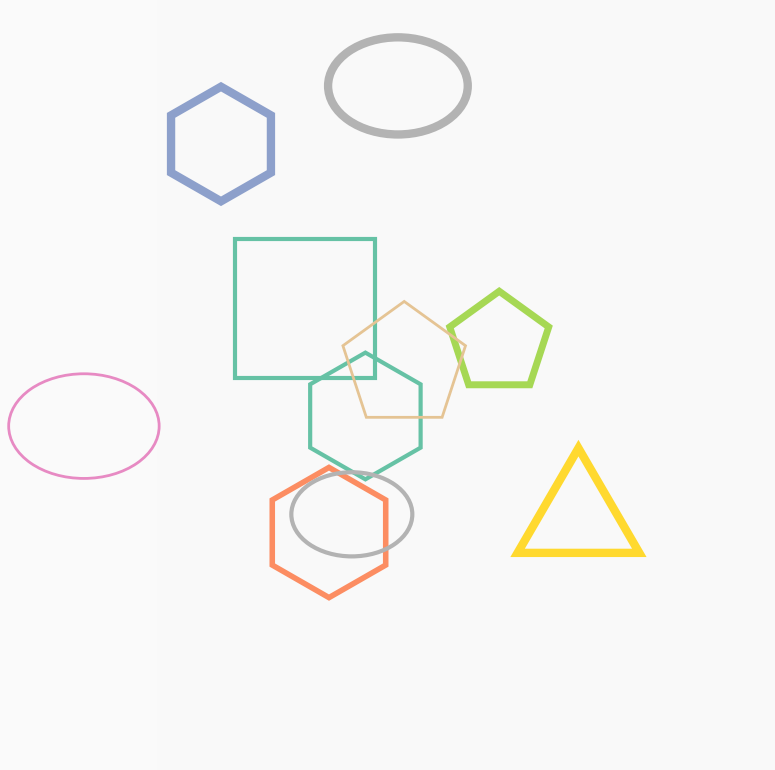[{"shape": "square", "thickness": 1.5, "radius": 0.45, "center": [0.393, 0.599]}, {"shape": "hexagon", "thickness": 1.5, "radius": 0.41, "center": [0.471, 0.46]}, {"shape": "hexagon", "thickness": 2, "radius": 0.42, "center": [0.425, 0.308]}, {"shape": "hexagon", "thickness": 3, "radius": 0.37, "center": [0.285, 0.813]}, {"shape": "oval", "thickness": 1, "radius": 0.49, "center": [0.108, 0.447]}, {"shape": "pentagon", "thickness": 2.5, "radius": 0.34, "center": [0.644, 0.555]}, {"shape": "triangle", "thickness": 3, "radius": 0.45, "center": [0.746, 0.327]}, {"shape": "pentagon", "thickness": 1, "radius": 0.42, "center": [0.522, 0.525]}, {"shape": "oval", "thickness": 3, "radius": 0.45, "center": [0.513, 0.888]}, {"shape": "oval", "thickness": 1.5, "radius": 0.39, "center": [0.454, 0.332]}]